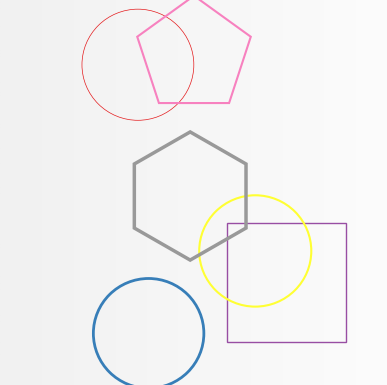[{"shape": "circle", "thickness": 0.5, "radius": 0.72, "center": [0.356, 0.832]}, {"shape": "circle", "thickness": 2, "radius": 0.71, "center": [0.384, 0.134]}, {"shape": "square", "thickness": 1, "radius": 0.77, "center": [0.739, 0.266]}, {"shape": "circle", "thickness": 1.5, "radius": 0.72, "center": [0.659, 0.348]}, {"shape": "pentagon", "thickness": 1.5, "radius": 0.77, "center": [0.501, 0.857]}, {"shape": "hexagon", "thickness": 2.5, "radius": 0.83, "center": [0.491, 0.491]}]